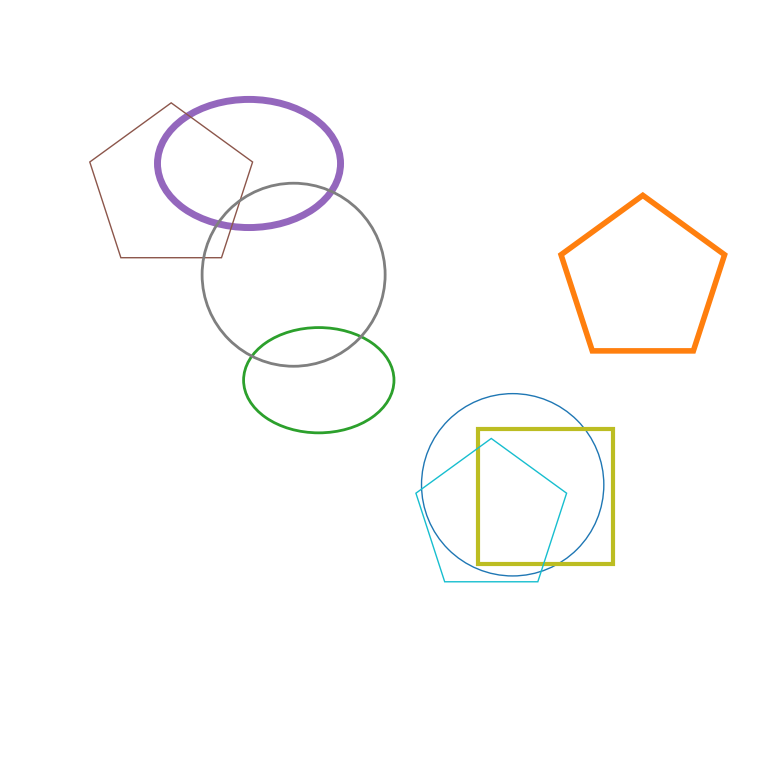[{"shape": "circle", "thickness": 0.5, "radius": 0.59, "center": [0.666, 0.37]}, {"shape": "pentagon", "thickness": 2, "radius": 0.56, "center": [0.835, 0.635]}, {"shape": "oval", "thickness": 1, "radius": 0.49, "center": [0.414, 0.506]}, {"shape": "oval", "thickness": 2.5, "radius": 0.59, "center": [0.323, 0.788]}, {"shape": "pentagon", "thickness": 0.5, "radius": 0.56, "center": [0.222, 0.755]}, {"shape": "circle", "thickness": 1, "radius": 0.59, "center": [0.381, 0.643]}, {"shape": "square", "thickness": 1.5, "radius": 0.44, "center": [0.709, 0.355]}, {"shape": "pentagon", "thickness": 0.5, "radius": 0.51, "center": [0.638, 0.328]}]